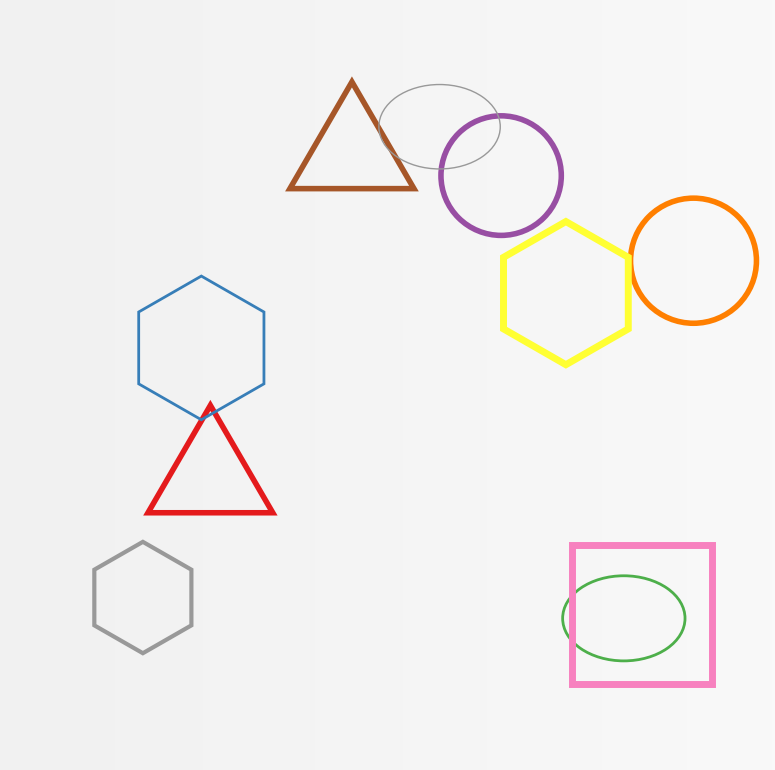[{"shape": "triangle", "thickness": 2, "radius": 0.46, "center": [0.271, 0.381]}, {"shape": "hexagon", "thickness": 1, "radius": 0.47, "center": [0.26, 0.548]}, {"shape": "oval", "thickness": 1, "radius": 0.39, "center": [0.805, 0.197]}, {"shape": "circle", "thickness": 2, "radius": 0.39, "center": [0.647, 0.772]}, {"shape": "circle", "thickness": 2, "radius": 0.41, "center": [0.895, 0.661]}, {"shape": "hexagon", "thickness": 2.5, "radius": 0.46, "center": [0.73, 0.619]}, {"shape": "triangle", "thickness": 2, "radius": 0.46, "center": [0.454, 0.801]}, {"shape": "square", "thickness": 2.5, "radius": 0.45, "center": [0.828, 0.202]}, {"shape": "oval", "thickness": 0.5, "radius": 0.39, "center": [0.567, 0.835]}, {"shape": "hexagon", "thickness": 1.5, "radius": 0.36, "center": [0.184, 0.224]}]